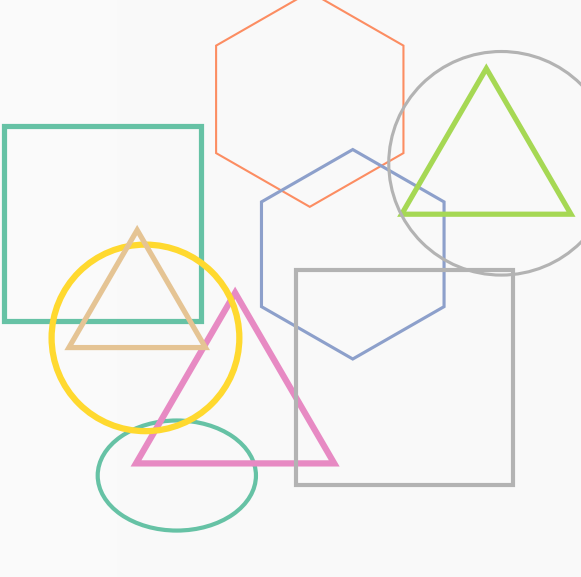[{"shape": "oval", "thickness": 2, "radius": 0.68, "center": [0.304, 0.176]}, {"shape": "square", "thickness": 2.5, "radius": 0.85, "center": [0.176, 0.612]}, {"shape": "hexagon", "thickness": 1, "radius": 0.93, "center": [0.533, 0.827]}, {"shape": "hexagon", "thickness": 1.5, "radius": 0.91, "center": [0.607, 0.559]}, {"shape": "triangle", "thickness": 3, "radius": 0.98, "center": [0.405, 0.295]}, {"shape": "triangle", "thickness": 2.5, "radius": 0.84, "center": [0.837, 0.712]}, {"shape": "circle", "thickness": 3, "radius": 0.81, "center": [0.25, 0.414]}, {"shape": "triangle", "thickness": 2.5, "radius": 0.68, "center": [0.236, 0.465]}, {"shape": "square", "thickness": 2, "radius": 0.93, "center": [0.696, 0.345]}, {"shape": "circle", "thickness": 1.5, "radius": 0.97, "center": [0.862, 0.716]}]